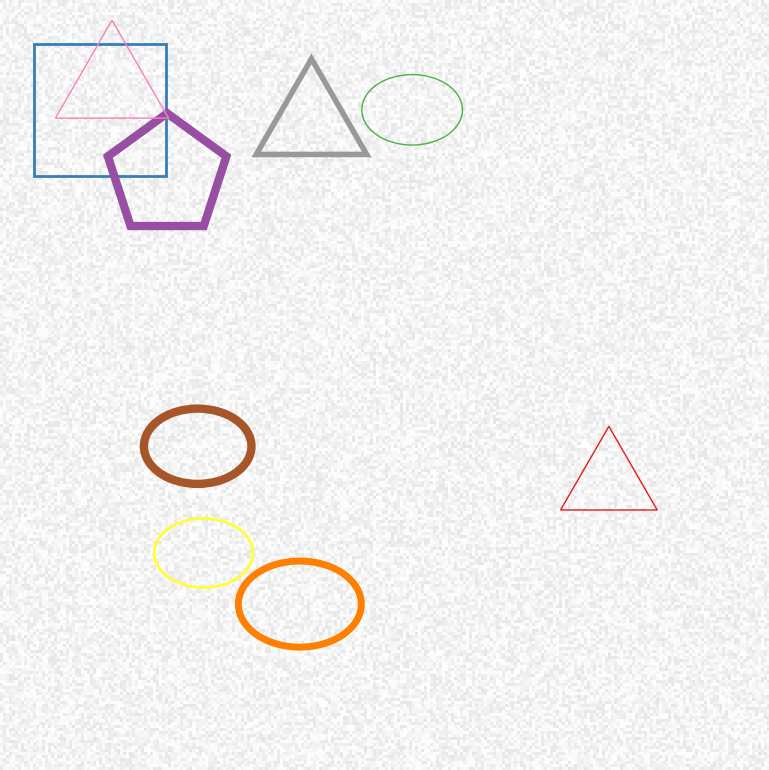[{"shape": "triangle", "thickness": 0.5, "radius": 0.36, "center": [0.791, 0.374]}, {"shape": "square", "thickness": 1, "radius": 0.43, "center": [0.13, 0.857]}, {"shape": "oval", "thickness": 0.5, "radius": 0.33, "center": [0.535, 0.857]}, {"shape": "pentagon", "thickness": 3, "radius": 0.4, "center": [0.217, 0.772]}, {"shape": "oval", "thickness": 2.5, "radius": 0.4, "center": [0.389, 0.215]}, {"shape": "oval", "thickness": 1, "radius": 0.32, "center": [0.264, 0.282]}, {"shape": "oval", "thickness": 3, "radius": 0.35, "center": [0.257, 0.42]}, {"shape": "triangle", "thickness": 0.5, "radius": 0.42, "center": [0.145, 0.889]}, {"shape": "triangle", "thickness": 2, "radius": 0.41, "center": [0.405, 0.841]}]